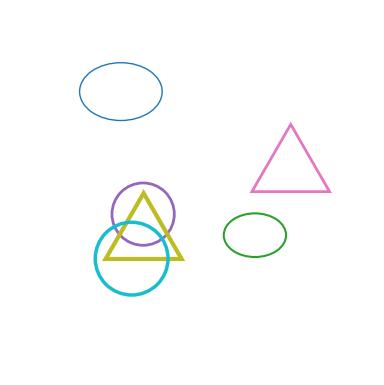[{"shape": "oval", "thickness": 1, "radius": 0.54, "center": [0.314, 0.762]}, {"shape": "oval", "thickness": 1.5, "radius": 0.4, "center": [0.662, 0.389]}, {"shape": "circle", "thickness": 2, "radius": 0.4, "center": [0.372, 0.444]}, {"shape": "triangle", "thickness": 2, "radius": 0.58, "center": [0.755, 0.56]}, {"shape": "triangle", "thickness": 3, "radius": 0.57, "center": [0.373, 0.384]}, {"shape": "circle", "thickness": 2.5, "radius": 0.47, "center": [0.342, 0.328]}]